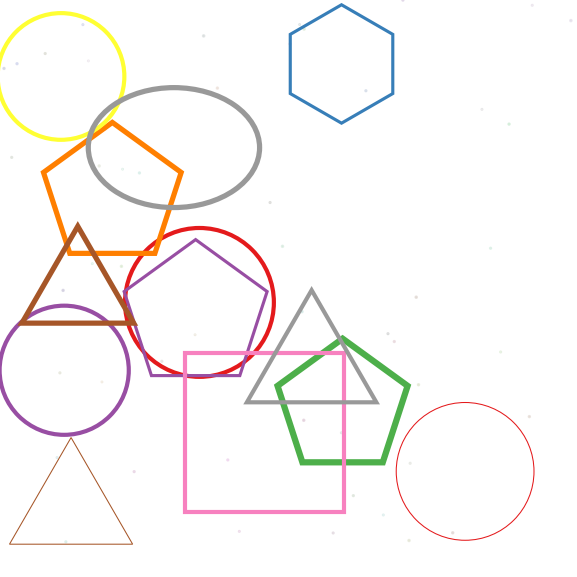[{"shape": "circle", "thickness": 2, "radius": 0.64, "center": [0.345, 0.475]}, {"shape": "circle", "thickness": 0.5, "radius": 0.6, "center": [0.805, 0.183]}, {"shape": "hexagon", "thickness": 1.5, "radius": 0.51, "center": [0.591, 0.888]}, {"shape": "pentagon", "thickness": 3, "radius": 0.59, "center": [0.593, 0.294]}, {"shape": "pentagon", "thickness": 1.5, "radius": 0.65, "center": [0.339, 0.454]}, {"shape": "circle", "thickness": 2, "radius": 0.56, "center": [0.111, 0.358]}, {"shape": "pentagon", "thickness": 2.5, "radius": 0.63, "center": [0.195, 0.662]}, {"shape": "circle", "thickness": 2, "radius": 0.55, "center": [0.106, 0.867]}, {"shape": "triangle", "thickness": 0.5, "radius": 0.62, "center": [0.123, 0.118]}, {"shape": "triangle", "thickness": 2.5, "radius": 0.56, "center": [0.135, 0.495]}, {"shape": "square", "thickness": 2, "radius": 0.69, "center": [0.458, 0.25]}, {"shape": "triangle", "thickness": 2, "radius": 0.65, "center": [0.54, 0.367]}, {"shape": "oval", "thickness": 2.5, "radius": 0.74, "center": [0.301, 0.744]}]